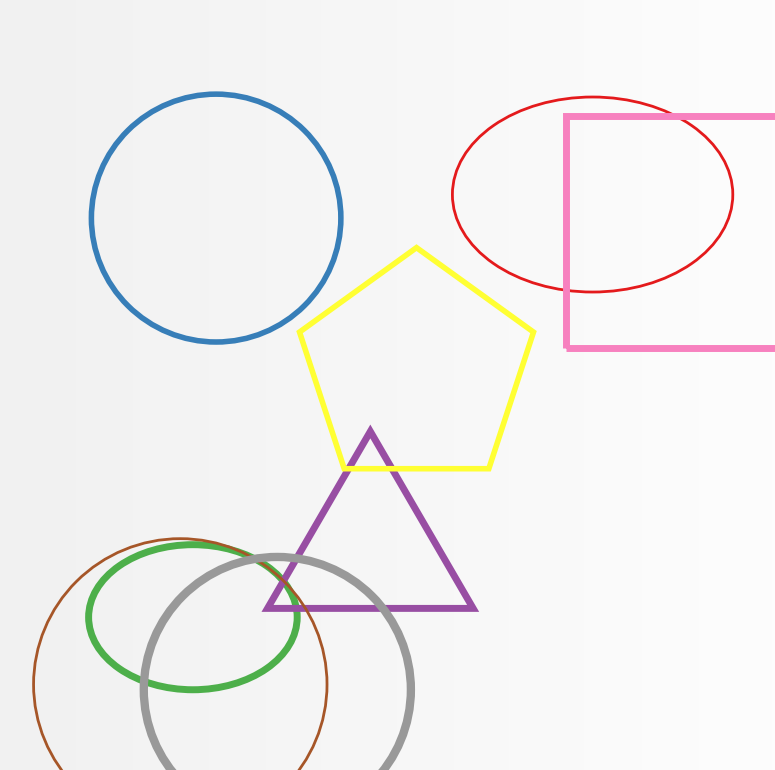[{"shape": "oval", "thickness": 1, "radius": 0.9, "center": [0.765, 0.747]}, {"shape": "circle", "thickness": 2, "radius": 0.8, "center": [0.279, 0.717]}, {"shape": "oval", "thickness": 2.5, "radius": 0.67, "center": [0.249, 0.198]}, {"shape": "triangle", "thickness": 2.5, "radius": 0.77, "center": [0.478, 0.286]}, {"shape": "pentagon", "thickness": 2, "radius": 0.79, "center": [0.537, 0.52]}, {"shape": "circle", "thickness": 1, "radius": 0.95, "center": [0.233, 0.111]}, {"shape": "square", "thickness": 2.5, "radius": 0.75, "center": [0.881, 0.699]}, {"shape": "circle", "thickness": 3, "radius": 0.86, "center": [0.358, 0.104]}]